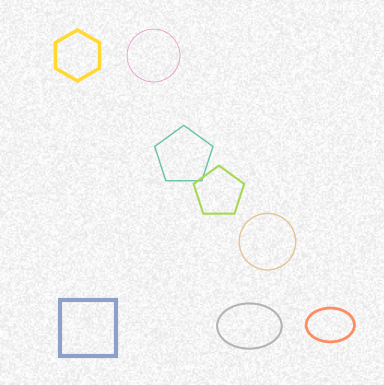[{"shape": "pentagon", "thickness": 1, "radius": 0.4, "center": [0.478, 0.595]}, {"shape": "oval", "thickness": 2, "radius": 0.31, "center": [0.858, 0.156]}, {"shape": "square", "thickness": 3, "radius": 0.36, "center": [0.23, 0.148]}, {"shape": "circle", "thickness": 0.5, "radius": 0.34, "center": [0.399, 0.856]}, {"shape": "pentagon", "thickness": 1.5, "radius": 0.35, "center": [0.569, 0.501]}, {"shape": "hexagon", "thickness": 2.5, "radius": 0.33, "center": [0.201, 0.856]}, {"shape": "circle", "thickness": 1, "radius": 0.37, "center": [0.695, 0.372]}, {"shape": "oval", "thickness": 1.5, "radius": 0.42, "center": [0.648, 0.153]}]